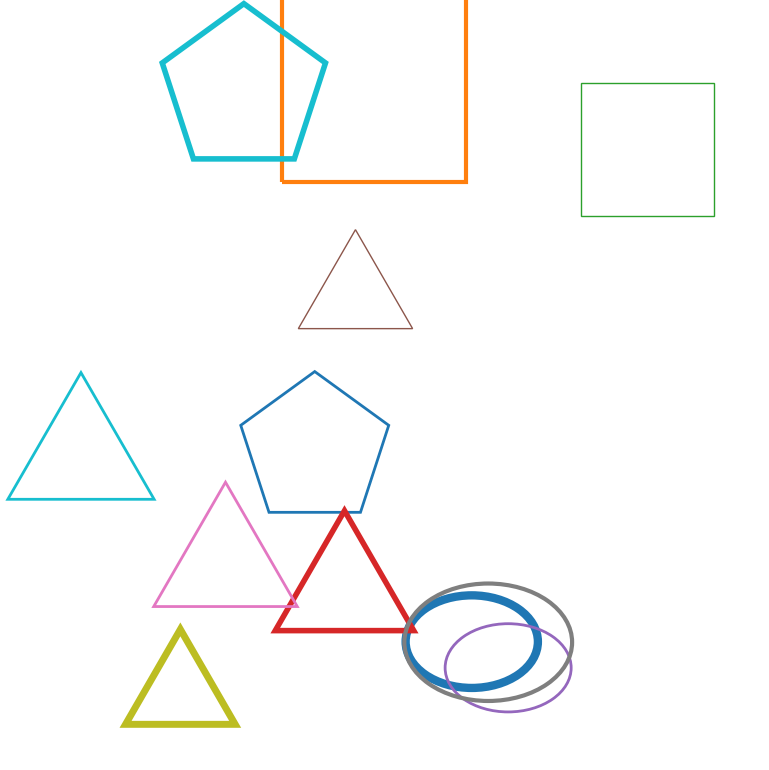[{"shape": "oval", "thickness": 3, "radius": 0.43, "center": [0.613, 0.167]}, {"shape": "pentagon", "thickness": 1, "radius": 0.51, "center": [0.409, 0.416]}, {"shape": "square", "thickness": 1.5, "radius": 0.6, "center": [0.486, 0.883]}, {"shape": "square", "thickness": 0.5, "radius": 0.43, "center": [0.841, 0.806]}, {"shape": "triangle", "thickness": 2, "radius": 0.52, "center": [0.447, 0.233]}, {"shape": "oval", "thickness": 1, "radius": 0.41, "center": [0.66, 0.133]}, {"shape": "triangle", "thickness": 0.5, "radius": 0.43, "center": [0.462, 0.616]}, {"shape": "triangle", "thickness": 1, "radius": 0.54, "center": [0.293, 0.266]}, {"shape": "oval", "thickness": 1.5, "radius": 0.54, "center": [0.634, 0.166]}, {"shape": "triangle", "thickness": 2.5, "radius": 0.41, "center": [0.234, 0.1]}, {"shape": "pentagon", "thickness": 2, "radius": 0.56, "center": [0.317, 0.884]}, {"shape": "triangle", "thickness": 1, "radius": 0.55, "center": [0.105, 0.406]}]